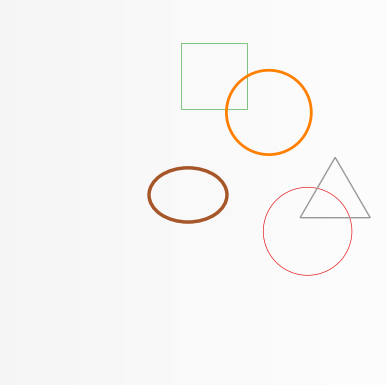[{"shape": "circle", "thickness": 0.5, "radius": 0.57, "center": [0.794, 0.399]}, {"shape": "square", "thickness": 0.5, "radius": 0.43, "center": [0.552, 0.803]}, {"shape": "circle", "thickness": 2, "radius": 0.55, "center": [0.694, 0.708]}, {"shape": "oval", "thickness": 2.5, "radius": 0.5, "center": [0.485, 0.494]}, {"shape": "triangle", "thickness": 1, "radius": 0.52, "center": [0.865, 0.487]}]